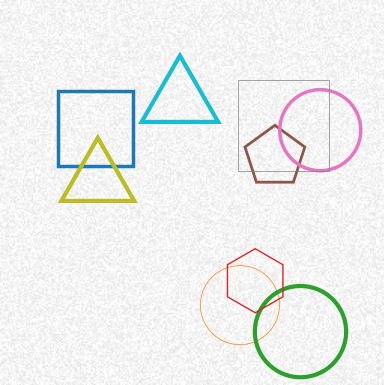[{"shape": "square", "thickness": 2.5, "radius": 0.49, "center": [0.248, 0.667]}, {"shape": "circle", "thickness": 0.5, "radius": 0.51, "center": [0.623, 0.207]}, {"shape": "circle", "thickness": 3, "radius": 0.59, "center": [0.781, 0.139]}, {"shape": "hexagon", "thickness": 1, "radius": 0.42, "center": [0.663, 0.271]}, {"shape": "pentagon", "thickness": 2, "radius": 0.41, "center": [0.714, 0.593]}, {"shape": "circle", "thickness": 2.5, "radius": 0.53, "center": [0.832, 0.662]}, {"shape": "square", "thickness": 0.5, "radius": 0.59, "center": [0.737, 0.673]}, {"shape": "triangle", "thickness": 3, "radius": 0.55, "center": [0.254, 0.533]}, {"shape": "triangle", "thickness": 3, "radius": 0.57, "center": [0.467, 0.741]}]